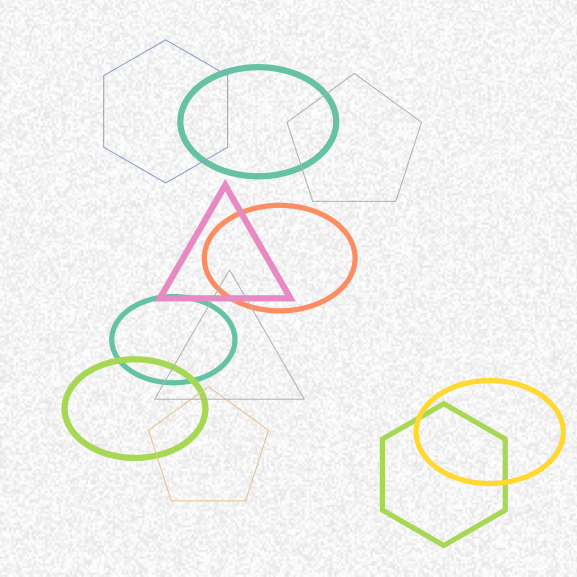[{"shape": "oval", "thickness": 2.5, "radius": 0.53, "center": [0.3, 0.411]}, {"shape": "oval", "thickness": 3, "radius": 0.67, "center": [0.447, 0.788]}, {"shape": "oval", "thickness": 2.5, "radius": 0.65, "center": [0.484, 0.552]}, {"shape": "hexagon", "thickness": 0.5, "radius": 0.62, "center": [0.287, 0.806]}, {"shape": "triangle", "thickness": 3, "radius": 0.65, "center": [0.39, 0.548]}, {"shape": "hexagon", "thickness": 2.5, "radius": 0.61, "center": [0.768, 0.177]}, {"shape": "oval", "thickness": 3, "radius": 0.61, "center": [0.234, 0.292]}, {"shape": "oval", "thickness": 2.5, "radius": 0.64, "center": [0.848, 0.251]}, {"shape": "pentagon", "thickness": 0.5, "radius": 0.55, "center": [0.361, 0.22]}, {"shape": "pentagon", "thickness": 0.5, "radius": 0.61, "center": [0.613, 0.75]}, {"shape": "triangle", "thickness": 0.5, "radius": 0.75, "center": [0.397, 0.383]}]